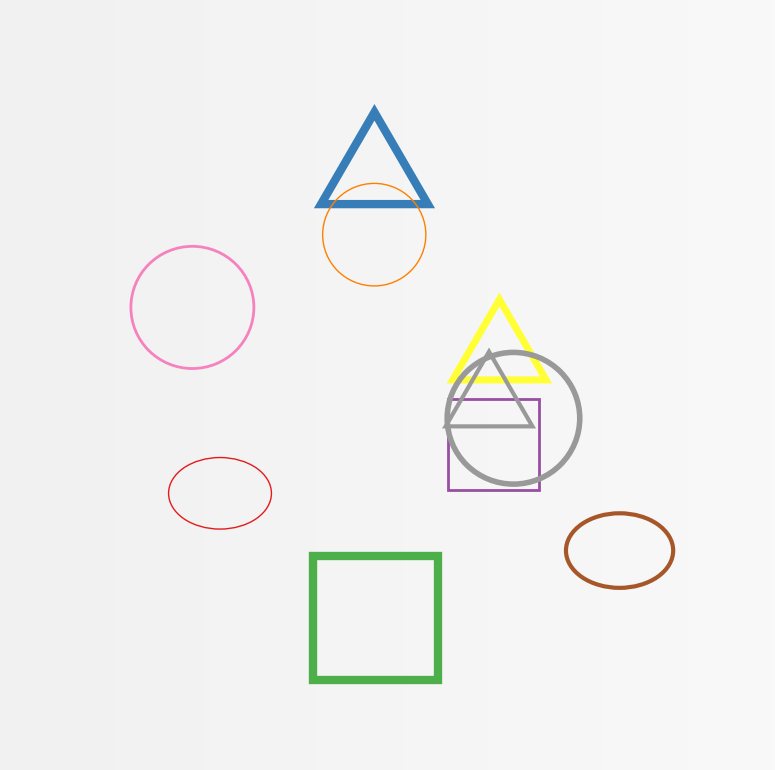[{"shape": "oval", "thickness": 0.5, "radius": 0.33, "center": [0.284, 0.359]}, {"shape": "triangle", "thickness": 3, "radius": 0.4, "center": [0.483, 0.775]}, {"shape": "square", "thickness": 3, "radius": 0.4, "center": [0.485, 0.197]}, {"shape": "square", "thickness": 1, "radius": 0.29, "center": [0.637, 0.423]}, {"shape": "circle", "thickness": 0.5, "radius": 0.33, "center": [0.483, 0.695]}, {"shape": "triangle", "thickness": 2.5, "radius": 0.35, "center": [0.644, 0.541]}, {"shape": "oval", "thickness": 1.5, "radius": 0.35, "center": [0.799, 0.285]}, {"shape": "circle", "thickness": 1, "radius": 0.4, "center": [0.248, 0.601]}, {"shape": "circle", "thickness": 2, "radius": 0.43, "center": [0.663, 0.457]}, {"shape": "triangle", "thickness": 1.5, "radius": 0.32, "center": [0.631, 0.479]}]